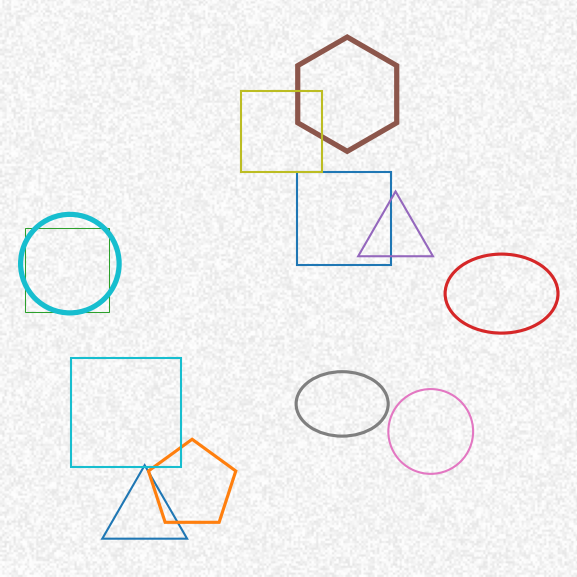[{"shape": "triangle", "thickness": 1, "radius": 0.42, "center": [0.251, 0.109]}, {"shape": "square", "thickness": 1, "radius": 0.4, "center": [0.596, 0.621]}, {"shape": "pentagon", "thickness": 1.5, "radius": 0.4, "center": [0.333, 0.159]}, {"shape": "square", "thickness": 0.5, "radius": 0.37, "center": [0.116, 0.532]}, {"shape": "oval", "thickness": 1.5, "radius": 0.49, "center": [0.868, 0.491]}, {"shape": "triangle", "thickness": 1, "radius": 0.37, "center": [0.685, 0.593]}, {"shape": "hexagon", "thickness": 2.5, "radius": 0.49, "center": [0.601, 0.836]}, {"shape": "circle", "thickness": 1, "radius": 0.37, "center": [0.746, 0.252]}, {"shape": "oval", "thickness": 1.5, "radius": 0.4, "center": [0.592, 0.3]}, {"shape": "square", "thickness": 1, "radius": 0.35, "center": [0.488, 0.772]}, {"shape": "square", "thickness": 1, "radius": 0.47, "center": [0.218, 0.285]}, {"shape": "circle", "thickness": 2.5, "radius": 0.43, "center": [0.121, 0.543]}]